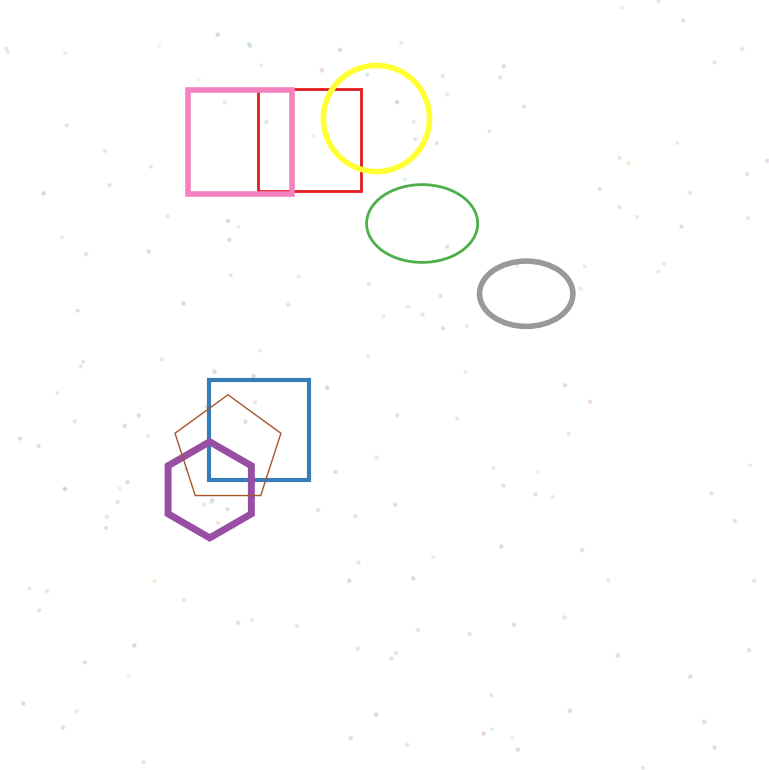[{"shape": "square", "thickness": 1, "radius": 0.33, "center": [0.402, 0.818]}, {"shape": "square", "thickness": 1.5, "radius": 0.33, "center": [0.336, 0.442]}, {"shape": "oval", "thickness": 1, "radius": 0.36, "center": [0.548, 0.71]}, {"shape": "hexagon", "thickness": 2.5, "radius": 0.31, "center": [0.272, 0.364]}, {"shape": "circle", "thickness": 2, "radius": 0.34, "center": [0.489, 0.846]}, {"shape": "pentagon", "thickness": 0.5, "radius": 0.36, "center": [0.296, 0.415]}, {"shape": "square", "thickness": 2, "radius": 0.34, "center": [0.312, 0.815]}, {"shape": "oval", "thickness": 2, "radius": 0.3, "center": [0.683, 0.619]}]